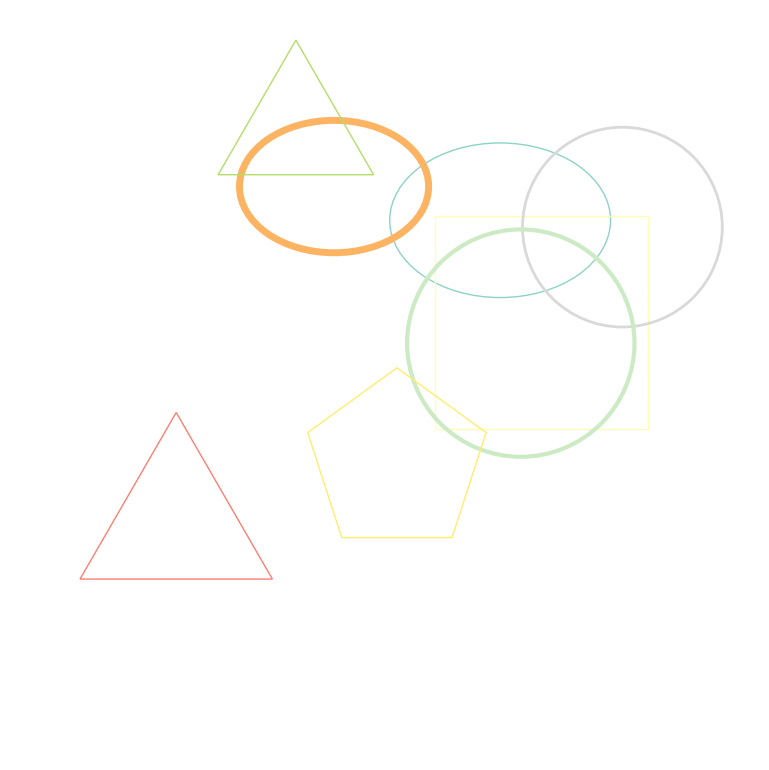[{"shape": "oval", "thickness": 0.5, "radius": 0.72, "center": [0.65, 0.714]}, {"shape": "square", "thickness": 0.5, "radius": 0.69, "center": [0.703, 0.581]}, {"shape": "triangle", "thickness": 0.5, "radius": 0.72, "center": [0.229, 0.32]}, {"shape": "oval", "thickness": 2.5, "radius": 0.61, "center": [0.434, 0.758]}, {"shape": "triangle", "thickness": 0.5, "radius": 0.58, "center": [0.384, 0.831]}, {"shape": "circle", "thickness": 1, "radius": 0.65, "center": [0.808, 0.705]}, {"shape": "circle", "thickness": 1.5, "radius": 0.74, "center": [0.676, 0.554]}, {"shape": "pentagon", "thickness": 0.5, "radius": 0.61, "center": [0.515, 0.4]}]